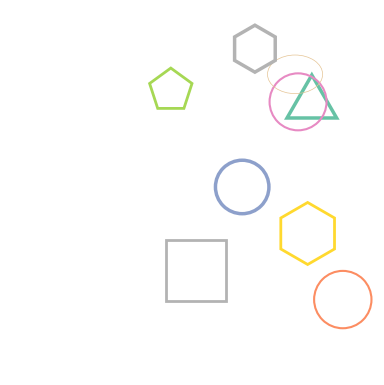[{"shape": "triangle", "thickness": 2.5, "radius": 0.37, "center": [0.81, 0.731]}, {"shape": "circle", "thickness": 1.5, "radius": 0.37, "center": [0.89, 0.222]}, {"shape": "circle", "thickness": 2.5, "radius": 0.35, "center": [0.629, 0.514]}, {"shape": "circle", "thickness": 1.5, "radius": 0.37, "center": [0.774, 0.735]}, {"shape": "pentagon", "thickness": 2, "radius": 0.29, "center": [0.444, 0.765]}, {"shape": "hexagon", "thickness": 2, "radius": 0.4, "center": [0.799, 0.394]}, {"shape": "oval", "thickness": 0.5, "radius": 0.36, "center": [0.766, 0.807]}, {"shape": "square", "thickness": 2, "radius": 0.39, "center": [0.509, 0.297]}, {"shape": "hexagon", "thickness": 2.5, "radius": 0.3, "center": [0.662, 0.874]}]